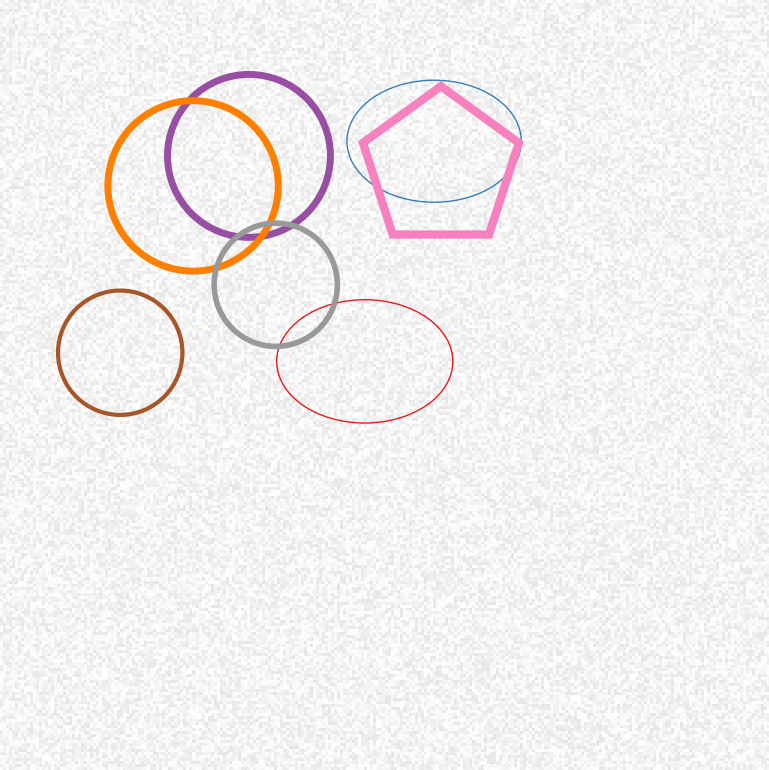[{"shape": "oval", "thickness": 0.5, "radius": 0.57, "center": [0.474, 0.531]}, {"shape": "oval", "thickness": 0.5, "radius": 0.57, "center": [0.564, 0.817]}, {"shape": "circle", "thickness": 2.5, "radius": 0.53, "center": [0.323, 0.798]}, {"shape": "circle", "thickness": 2.5, "radius": 0.55, "center": [0.251, 0.759]}, {"shape": "circle", "thickness": 1.5, "radius": 0.4, "center": [0.156, 0.542]}, {"shape": "pentagon", "thickness": 3, "radius": 0.53, "center": [0.573, 0.782]}, {"shape": "circle", "thickness": 2, "radius": 0.4, "center": [0.358, 0.63]}]